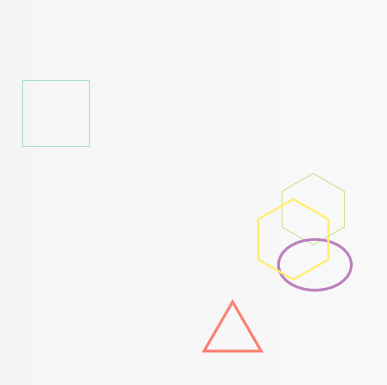[{"shape": "square", "thickness": 0.5, "radius": 0.43, "center": [0.143, 0.706]}, {"shape": "triangle", "thickness": 2, "radius": 0.43, "center": [0.6, 0.131]}, {"shape": "hexagon", "thickness": 0.5, "radius": 0.46, "center": [0.808, 0.457]}, {"shape": "oval", "thickness": 2, "radius": 0.47, "center": [0.813, 0.312]}, {"shape": "hexagon", "thickness": 1.5, "radius": 0.52, "center": [0.757, 0.378]}]